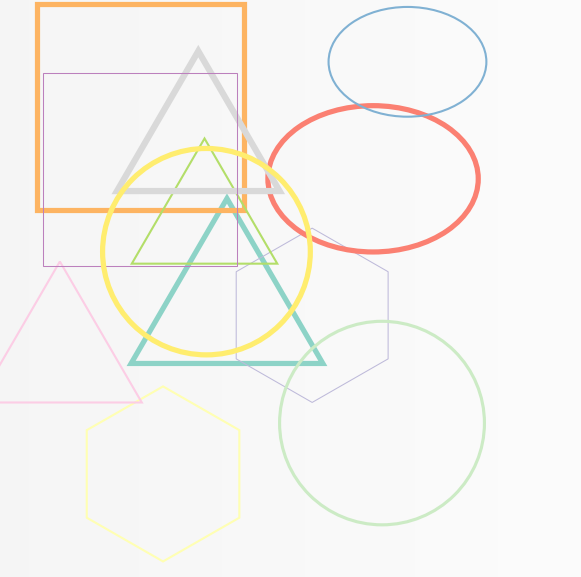[{"shape": "triangle", "thickness": 2.5, "radius": 0.95, "center": [0.39, 0.465]}, {"shape": "hexagon", "thickness": 1, "radius": 0.76, "center": [0.281, 0.178]}, {"shape": "hexagon", "thickness": 0.5, "radius": 0.75, "center": [0.537, 0.453]}, {"shape": "oval", "thickness": 2.5, "radius": 0.9, "center": [0.642, 0.689]}, {"shape": "oval", "thickness": 1, "radius": 0.68, "center": [0.701, 0.892]}, {"shape": "square", "thickness": 2.5, "radius": 0.89, "center": [0.242, 0.814]}, {"shape": "triangle", "thickness": 1, "radius": 0.72, "center": [0.352, 0.615]}, {"shape": "triangle", "thickness": 1, "radius": 0.81, "center": [0.103, 0.384]}, {"shape": "triangle", "thickness": 3, "radius": 0.81, "center": [0.341, 0.749]}, {"shape": "square", "thickness": 0.5, "radius": 0.83, "center": [0.241, 0.706]}, {"shape": "circle", "thickness": 1.5, "radius": 0.88, "center": [0.657, 0.267]}, {"shape": "circle", "thickness": 2.5, "radius": 0.89, "center": [0.355, 0.563]}]